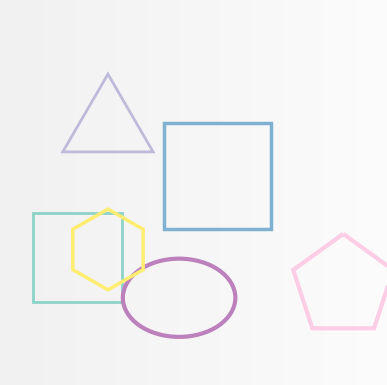[{"shape": "square", "thickness": 2, "radius": 0.58, "center": [0.199, 0.332]}, {"shape": "triangle", "thickness": 2, "radius": 0.67, "center": [0.279, 0.673]}, {"shape": "square", "thickness": 2.5, "radius": 0.69, "center": [0.562, 0.543]}, {"shape": "pentagon", "thickness": 3, "radius": 0.68, "center": [0.886, 0.257]}, {"shape": "oval", "thickness": 3, "radius": 0.73, "center": [0.462, 0.227]}, {"shape": "hexagon", "thickness": 2.5, "radius": 0.52, "center": [0.279, 0.352]}]